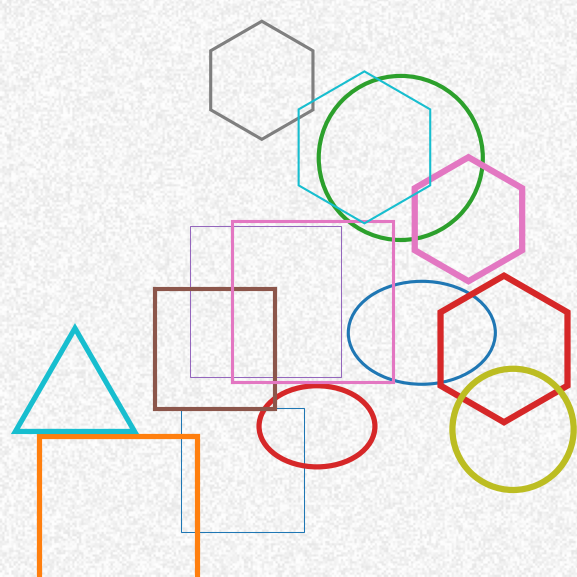[{"shape": "oval", "thickness": 1.5, "radius": 0.64, "center": [0.73, 0.423]}, {"shape": "square", "thickness": 0.5, "radius": 0.53, "center": [0.42, 0.185]}, {"shape": "square", "thickness": 2.5, "radius": 0.68, "center": [0.204, 0.108]}, {"shape": "circle", "thickness": 2, "radius": 0.71, "center": [0.694, 0.726]}, {"shape": "hexagon", "thickness": 3, "radius": 0.63, "center": [0.873, 0.395]}, {"shape": "oval", "thickness": 2.5, "radius": 0.5, "center": [0.549, 0.261]}, {"shape": "square", "thickness": 0.5, "radius": 0.65, "center": [0.46, 0.477]}, {"shape": "square", "thickness": 2, "radius": 0.52, "center": [0.372, 0.394]}, {"shape": "hexagon", "thickness": 3, "radius": 0.54, "center": [0.811, 0.62]}, {"shape": "square", "thickness": 1.5, "radius": 0.7, "center": [0.542, 0.477]}, {"shape": "hexagon", "thickness": 1.5, "radius": 0.51, "center": [0.453, 0.86]}, {"shape": "circle", "thickness": 3, "radius": 0.52, "center": [0.888, 0.256]}, {"shape": "hexagon", "thickness": 1, "radius": 0.66, "center": [0.631, 0.744]}, {"shape": "triangle", "thickness": 2.5, "radius": 0.6, "center": [0.13, 0.312]}]